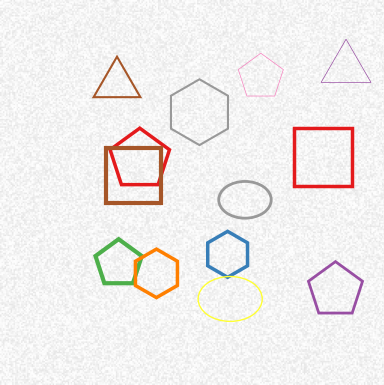[{"shape": "pentagon", "thickness": 2.5, "radius": 0.41, "center": [0.363, 0.586]}, {"shape": "square", "thickness": 2.5, "radius": 0.38, "center": [0.839, 0.593]}, {"shape": "hexagon", "thickness": 2.5, "radius": 0.3, "center": [0.591, 0.339]}, {"shape": "pentagon", "thickness": 3, "radius": 0.32, "center": [0.308, 0.316]}, {"shape": "pentagon", "thickness": 2, "radius": 0.37, "center": [0.871, 0.247]}, {"shape": "triangle", "thickness": 0.5, "radius": 0.37, "center": [0.899, 0.823]}, {"shape": "hexagon", "thickness": 2.5, "radius": 0.31, "center": [0.406, 0.29]}, {"shape": "oval", "thickness": 1, "radius": 0.42, "center": [0.598, 0.224]}, {"shape": "square", "thickness": 3, "radius": 0.36, "center": [0.347, 0.544]}, {"shape": "triangle", "thickness": 1.5, "radius": 0.35, "center": [0.304, 0.783]}, {"shape": "pentagon", "thickness": 0.5, "radius": 0.31, "center": [0.677, 0.8]}, {"shape": "oval", "thickness": 2, "radius": 0.34, "center": [0.636, 0.481]}, {"shape": "hexagon", "thickness": 1.5, "radius": 0.43, "center": [0.518, 0.709]}]